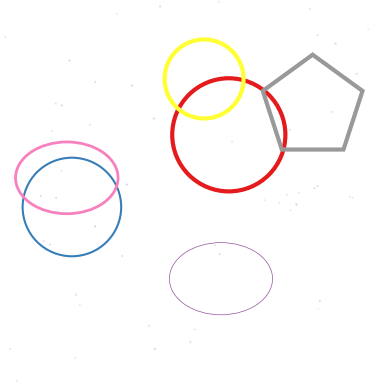[{"shape": "circle", "thickness": 3, "radius": 0.73, "center": [0.594, 0.65]}, {"shape": "circle", "thickness": 1.5, "radius": 0.64, "center": [0.187, 0.462]}, {"shape": "oval", "thickness": 0.5, "radius": 0.67, "center": [0.574, 0.276]}, {"shape": "circle", "thickness": 3, "radius": 0.51, "center": [0.53, 0.795]}, {"shape": "oval", "thickness": 2, "radius": 0.67, "center": [0.173, 0.538]}, {"shape": "pentagon", "thickness": 3, "radius": 0.68, "center": [0.812, 0.722]}]